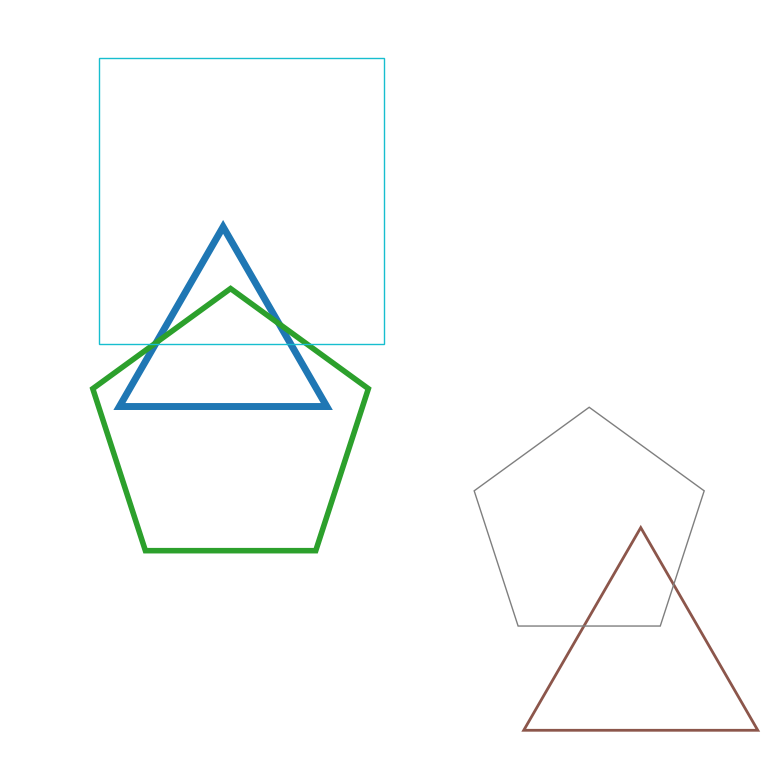[{"shape": "triangle", "thickness": 2.5, "radius": 0.78, "center": [0.29, 0.55]}, {"shape": "pentagon", "thickness": 2, "radius": 0.94, "center": [0.299, 0.437]}, {"shape": "triangle", "thickness": 1, "radius": 0.88, "center": [0.832, 0.139]}, {"shape": "pentagon", "thickness": 0.5, "radius": 0.79, "center": [0.765, 0.314]}, {"shape": "square", "thickness": 0.5, "radius": 0.93, "center": [0.314, 0.739]}]